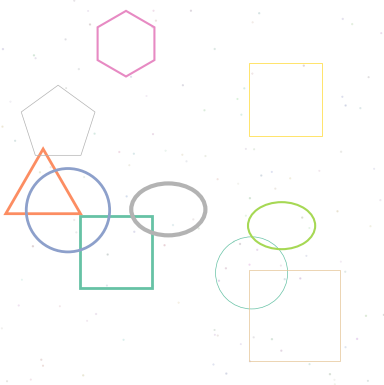[{"shape": "circle", "thickness": 0.5, "radius": 0.47, "center": [0.654, 0.291]}, {"shape": "square", "thickness": 2, "radius": 0.47, "center": [0.302, 0.346]}, {"shape": "triangle", "thickness": 2, "radius": 0.56, "center": [0.112, 0.501]}, {"shape": "circle", "thickness": 2, "radius": 0.54, "center": [0.176, 0.454]}, {"shape": "hexagon", "thickness": 1.5, "radius": 0.43, "center": [0.327, 0.887]}, {"shape": "oval", "thickness": 1.5, "radius": 0.44, "center": [0.731, 0.414]}, {"shape": "square", "thickness": 0.5, "radius": 0.47, "center": [0.742, 0.742]}, {"shape": "square", "thickness": 0.5, "radius": 0.59, "center": [0.764, 0.18]}, {"shape": "oval", "thickness": 3, "radius": 0.48, "center": [0.437, 0.456]}, {"shape": "pentagon", "thickness": 0.5, "radius": 0.5, "center": [0.151, 0.678]}]